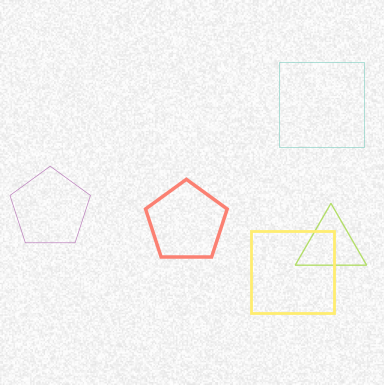[{"shape": "square", "thickness": 0.5, "radius": 0.55, "center": [0.836, 0.729]}, {"shape": "pentagon", "thickness": 2.5, "radius": 0.56, "center": [0.484, 0.423]}, {"shape": "triangle", "thickness": 1, "radius": 0.54, "center": [0.86, 0.365]}, {"shape": "pentagon", "thickness": 0.5, "radius": 0.55, "center": [0.13, 0.458]}, {"shape": "square", "thickness": 2, "radius": 0.54, "center": [0.76, 0.294]}]